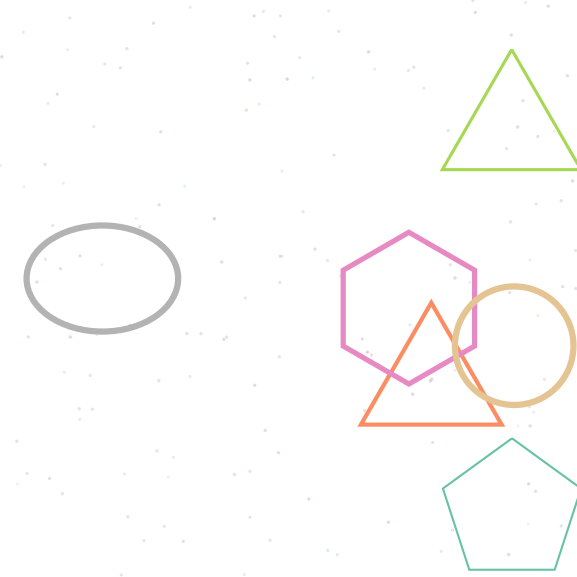[{"shape": "pentagon", "thickness": 1, "radius": 0.63, "center": [0.887, 0.114]}, {"shape": "triangle", "thickness": 2, "radius": 0.7, "center": [0.747, 0.334]}, {"shape": "hexagon", "thickness": 2.5, "radius": 0.66, "center": [0.708, 0.466]}, {"shape": "triangle", "thickness": 1.5, "radius": 0.69, "center": [0.886, 0.775]}, {"shape": "circle", "thickness": 3, "radius": 0.51, "center": [0.89, 0.401]}, {"shape": "oval", "thickness": 3, "radius": 0.66, "center": [0.177, 0.517]}]